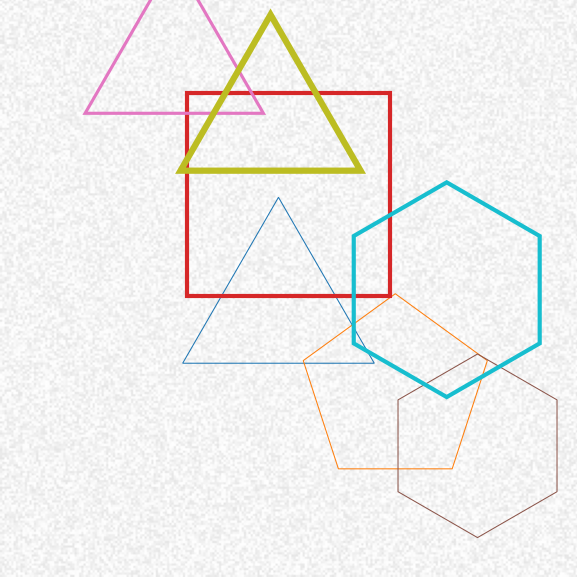[{"shape": "triangle", "thickness": 0.5, "radius": 0.96, "center": [0.482, 0.466]}, {"shape": "pentagon", "thickness": 0.5, "radius": 0.84, "center": [0.684, 0.323]}, {"shape": "square", "thickness": 2, "radius": 0.88, "center": [0.5, 0.662]}, {"shape": "hexagon", "thickness": 0.5, "radius": 0.79, "center": [0.827, 0.227]}, {"shape": "triangle", "thickness": 1.5, "radius": 0.89, "center": [0.302, 0.892]}, {"shape": "triangle", "thickness": 3, "radius": 0.9, "center": [0.469, 0.794]}, {"shape": "hexagon", "thickness": 2, "radius": 0.93, "center": [0.774, 0.497]}]